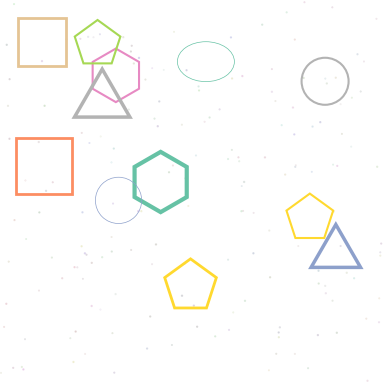[{"shape": "hexagon", "thickness": 3, "radius": 0.39, "center": [0.417, 0.527]}, {"shape": "oval", "thickness": 0.5, "radius": 0.37, "center": [0.535, 0.84]}, {"shape": "square", "thickness": 2, "radius": 0.36, "center": [0.115, 0.569]}, {"shape": "circle", "thickness": 0.5, "radius": 0.3, "center": [0.308, 0.48]}, {"shape": "triangle", "thickness": 2.5, "radius": 0.37, "center": [0.872, 0.343]}, {"shape": "hexagon", "thickness": 1.5, "radius": 0.35, "center": [0.301, 0.804]}, {"shape": "pentagon", "thickness": 1.5, "radius": 0.31, "center": [0.253, 0.886]}, {"shape": "pentagon", "thickness": 1.5, "radius": 0.32, "center": [0.805, 0.433]}, {"shape": "pentagon", "thickness": 2, "radius": 0.35, "center": [0.495, 0.257]}, {"shape": "square", "thickness": 2, "radius": 0.32, "center": [0.109, 0.891]}, {"shape": "triangle", "thickness": 2.5, "radius": 0.42, "center": [0.265, 0.737]}, {"shape": "circle", "thickness": 1.5, "radius": 0.31, "center": [0.844, 0.789]}]